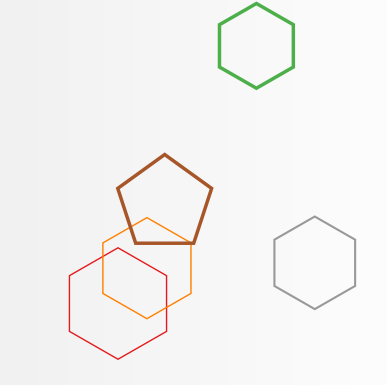[{"shape": "hexagon", "thickness": 1, "radius": 0.72, "center": [0.305, 0.212]}, {"shape": "hexagon", "thickness": 2.5, "radius": 0.55, "center": [0.662, 0.881]}, {"shape": "hexagon", "thickness": 1, "radius": 0.66, "center": [0.379, 0.303]}, {"shape": "pentagon", "thickness": 2.5, "radius": 0.64, "center": [0.425, 0.471]}, {"shape": "hexagon", "thickness": 1.5, "radius": 0.6, "center": [0.812, 0.317]}]